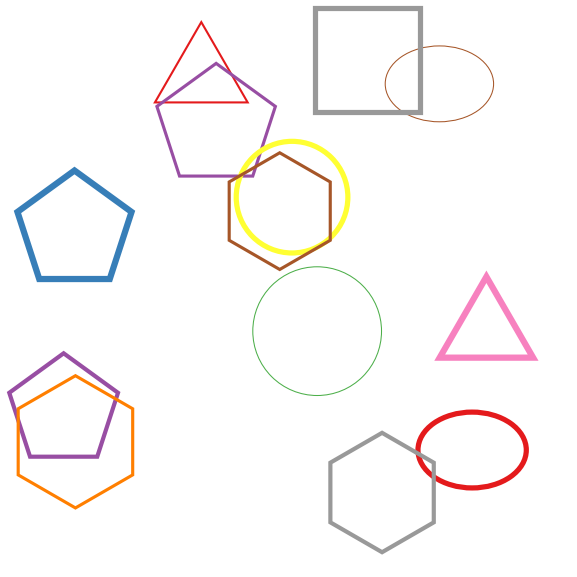[{"shape": "oval", "thickness": 2.5, "radius": 0.47, "center": [0.818, 0.22]}, {"shape": "triangle", "thickness": 1, "radius": 0.46, "center": [0.349, 0.868]}, {"shape": "pentagon", "thickness": 3, "radius": 0.52, "center": [0.129, 0.6]}, {"shape": "circle", "thickness": 0.5, "radius": 0.56, "center": [0.549, 0.426]}, {"shape": "pentagon", "thickness": 1.5, "radius": 0.54, "center": [0.374, 0.782]}, {"shape": "pentagon", "thickness": 2, "radius": 0.49, "center": [0.11, 0.288]}, {"shape": "hexagon", "thickness": 1.5, "radius": 0.57, "center": [0.131, 0.234]}, {"shape": "circle", "thickness": 2.5, "radius": 0.48, "center": [0.506, 0.658]}, {"shape": "hexagon", "thickness": 1.5, "radius": 0.51, "center": [0.484, 0.634]}, {"shape": "oval", "thickness": 0.5, "radius": 0.47, "center": [0.761, 0.854]}, {"shape": "triangle", "thickness": 3, "radius": 0.47, "center": [0.842, 0.427]}, {"shape": "hexagon", "thickness": 2, "radius": 0.52, "center": [0.662, 0.146]}, {"shape": "square", "thickness": 2.5, "radius": 0.45, "center": [0.636, 0.895]}]